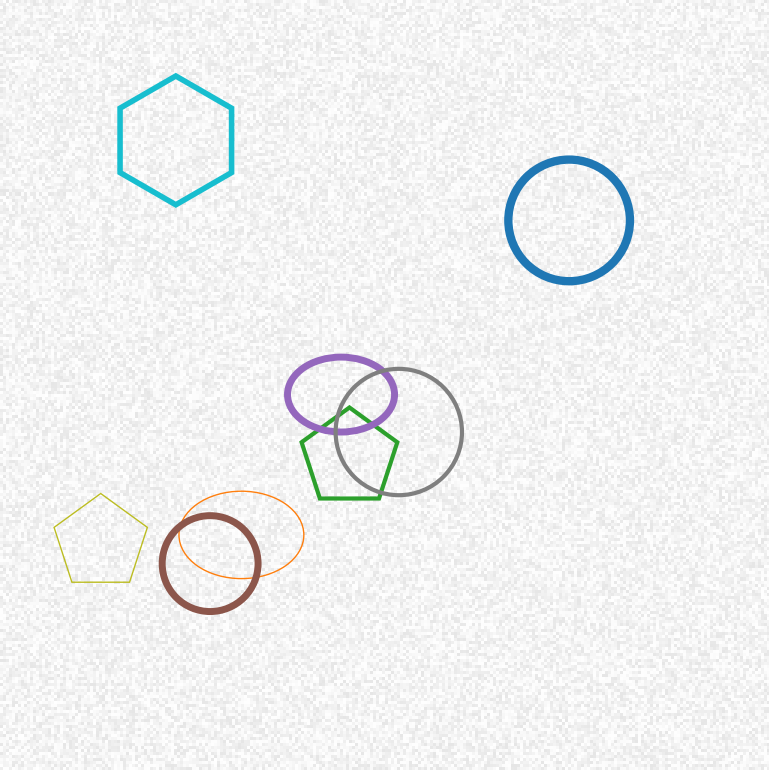[{"shape": "circle", "thickness": 3, "radius": 0.39, "center": [0.739, 0.714]}, {"shape": "oval", "thickness": 0.5, "radius": 0.41, "center": [0.314, 0.305]}, {"shape": "pentagon", "thickness": 1.5, "radius": 0.33, "center": [0.454, 0.405]}, {"shape": "oval", "thickness": 2.5, "radius": 0.35, "center": [0.443, 0.488]}, {"shape": "circle", "thickness": 2.5, "radius": 0.31, "center": [0.273, 0.268]}, {"shape": "circle", "thickness": 1.5, "radius": 0.41, "center": [0.518, 0.439]}, {"shape": "pentagon", "thickness": 0.5, "radius": 0.32, "center": [0.131, 0.295]}, {"shape": "hexagon", "thickness": 2, "radius": 0.42, "center": [0.228, 0.818]}]